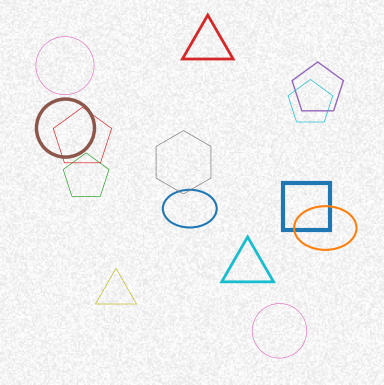[{"shape": "oval", "thickness": 1.5, "radius": 0.35, "center": [0.493, 0.458]}, {"shape": "square", "thickness": 3, "radius": 0.31, "center": [0.796, 0.464]}, {"shape": "oval", "thickness": 1.5, "radius": 0.41, "center": [0.845, 0.408]}, {"shape": "pentagon", "thickness": 0.5, "radius": 0.31, "center": [0.224, 0.54]}, {"shape": "triangle", "thickness": 2, "radius": 0.38, "center": [0.54, 0.885]}, {"shape": "pentagon", "thickness": 0.5, "radius": 0.4, "center": [0.214, 0.642]}, {"shape": "pentagon", "thickness": 1, "radius": 0.35, "center": [0.825, 0.769]}, {"shape": "circle", "thickness": 2.5, "radius": 0.38, "center": [0.17, 0.667]}, {"shape": "circle", "thickness": 0.5, "radius": 0.38, "center": [0.169, 0.83]}, {"shape": "circle", "thickness": 0.5, "radius": 0.35, "center": [0.726, 0.141]}, {"shape": "hexagon", "thickness": 0.5, "radius": 0.41, "center": [0.477, 0.579]}, {"shape": "triangle", "thickness": 0.5, "radius": 0.31, "center": [0.301, 0.241]}, {"shape": "triangle", "thickness": 2, "radius": 0.39, "center": [0.643, 0.307]}, {"shape": "pentagon", "thickness": 0.5, "radius": 0.31, "center": [0.806, 0.732]}]